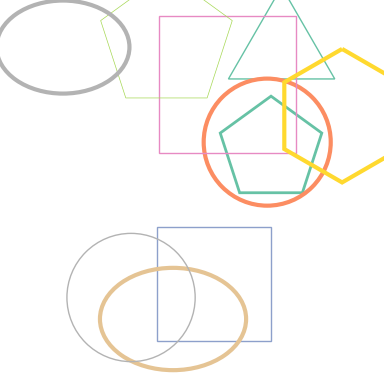[{"shape": "triangle", "thickness": 1, "radius": 0.8, "center": [0.731, 0.875]}, {"shape": "pentagon", "thickness": 2, "radius": 0.69, "center": [0.704, 0.612]}, {"shape": "circle", "thickness": 3, "radius": 0.83, "center": [0.694, 0.631]}, {"shape": "square", "thickness": 1, "radius": 0.74, "center": [0.557, 0.263]}, {"shape": "square", "thickness": 1, "radius": 0.89, "center": [0.592, 0.78]}, {"shape": "pentagon", "thickness": 0.5, "radius": 0.9, "center": [0.432, 0.891]}, {"shape": "hexagon", "thickness": 3, "radius": 0.87, "center": [0.889, 0.7]}, {"shape": "oval", "thickness": 3, "radius": 0.95, "center": [0.449, 0.171]}, {"shape": "circle", "thickness": 1, "radius": 0.83, "center": [0.34, 0.227]}, {"shape": "oval", "thickness": 3, "radius": 0.86, "center": [0.164, 0.878]}]